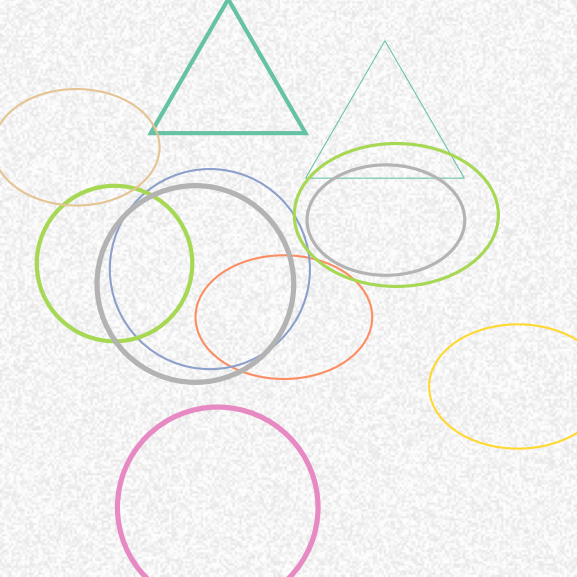[{"shape": "triangle", "thickness": 2, "radius": 0.77, "center": [0.395, 0.846]}, {"shape": "triangle", "thickness": 0.5, "radius": 0.79, "center": [0.667, 0.77]}, {"shape": "oval", "thickness": 1, "radius": 0.76, "center": [0.492, 0.45]}, {"shape": "circle", "thickness": 1, "radius": 0.87, "center": [0.363, 0.533]}, {"shape": "circle", "thickness": 2.5, "radius": 0.87, "center": [0.377, 0.121]}, {"shape": "oval", "thickness": 1.5, "radius": 0.88, "center": [0.686, 0.627]}, {"shape": "circle", "thickness": 2, "radius": 0.67, "center": [0.198, 0.543]}, {"shape": "oval", "thickness": 1, "radius": 0.77, "center": [0.897, 0.33]}, {"shape": "oval", "thickness": 1, "radius": 0.72, "center": [0.132, 0.744]}, {"shape": "circle", "thickness": 2.5, "radius": 0.85, "center": [0.338, 0.507]}, {"shape": "oval", "thickness": 1.5, "radius": 0.68, "center": [0.668, 0.618]}]